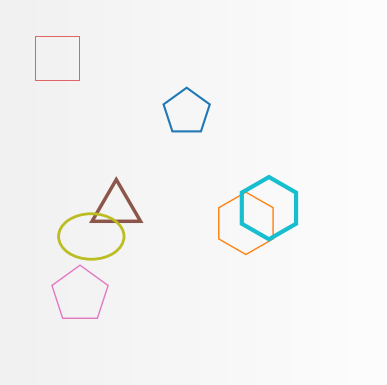[{"shape": "pentagon", "thickness": 1.5, "radius": 0.31, "center": [0.482, 0.709]}, {"shape": "hexagon", "thickness": 1, "radius": 0.4, "center": [0.635, 0.42]}, {"shape": "square", "thickness": 0.5, "radius": 0.29, "center": [0.147, 0.85]}, {"shape": "triangle", "thickness": 2.5, "radius": 0.36, "center": [0.3, 0.461]}, {"shape": "pentagon", "thickness": 1, "radius": 0.38, "center": [0.207, 0.235]}, {"shape": "oval", "thickness": 2, "radius": 0.42, "center": [0.236, 0.386]}, {"shape": "hexagon", "thickness": 3, "radius": 0.4, "center": [0.694, 0.459]}]